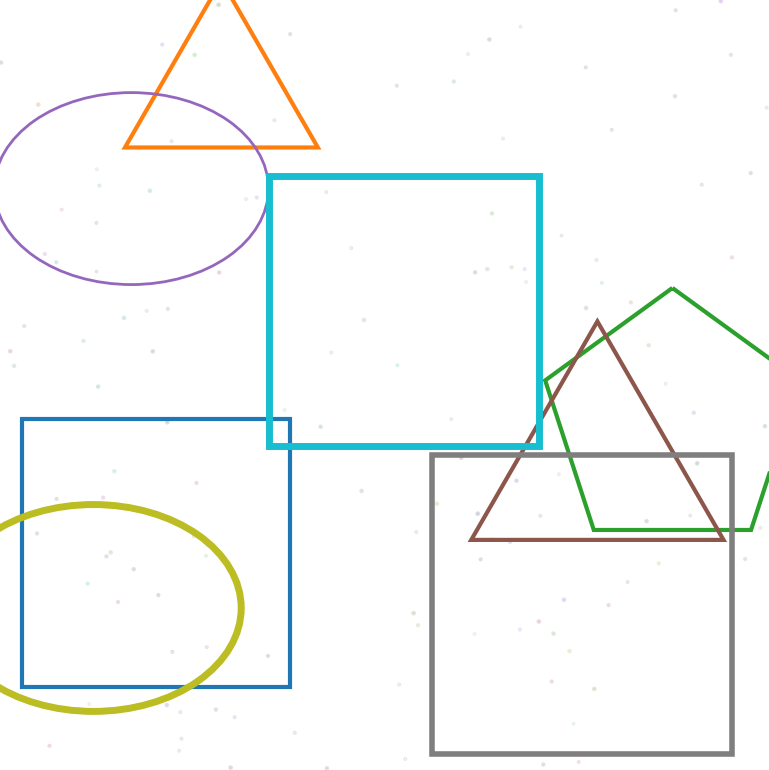[{"shape": "square", "thickness": 1.5, "radius": 0.87, "center": [0.203, 0.281]}, {"shape": "triangle", "thickness": 1.5, "radius": 0.72, "center": [0.288, 0.881]}, {"shape": "pentagon", "thickness": 1.5, "radius": 0.87, "center": [0.873, 0.452]}, {"shape": "oval", "thickness": 1, "radius": 0.89, "center": [0.171, 0.755]}, {"shape": "triangle", "thickness": 1.5, "radius": 0.95, "center": [0.776, 0.393]}, {"shape": "square", "thickness": 2, "radius": 0.97, "center": [0.756, 0.215]}, {"shape": "oval", "thickness": 2.5, "radius": 0.96, "center": [0.121, 0.21]}, {"shape": "square", "thickness": 2.5, "radius": 0.88, "center": [0.524, 0.596]}]